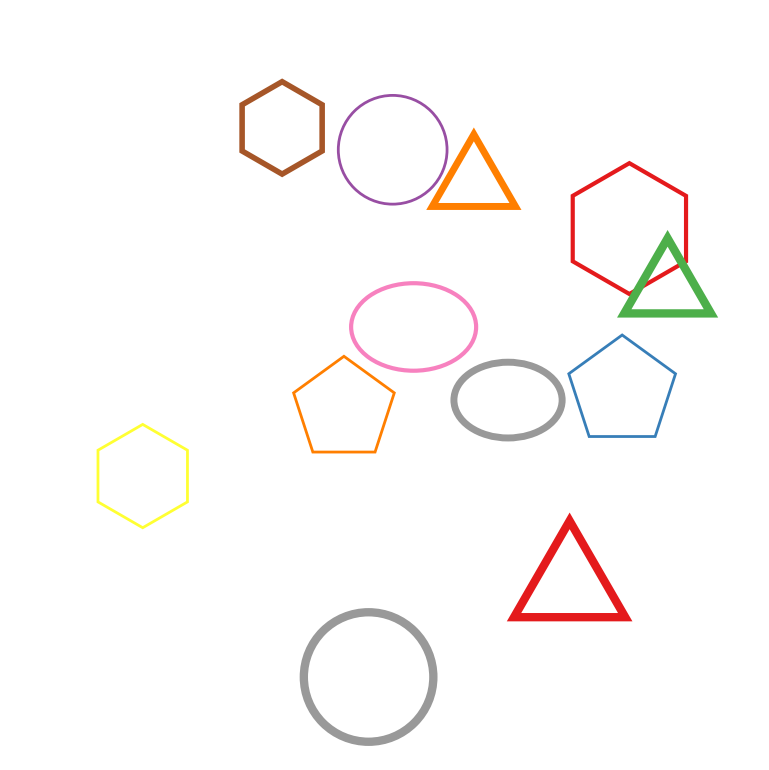[{"shape": "triangle", "thickness": 3, "radius": 0.42, "center": [0.74, 0.24]}, {"shape": "hexagon", "thickness": 1.5, "radius": 0.42, "center": [0.817, 0.703]}, {"shape": "pentagon", "thickness": 1, "radius": 0.36, "center": [0.808, 0.492]}, {"shape": "triangle", "thickness": 3, "radius": 0.33, "center": [0.867, 0.625]}, {"shape": "circle", "thickness": 1, "radius": 0.35, "center": [0.51, 0.805]}, {"shape": "pentagon", "thickness": 1, "radius": 0.34, "center": [0.447, 0.469]}, {"shape": "triangle", "thickness": 2.5, "radius": 0.31, "center": [0.615, 0.763]}, {"shape": "hexagon", "thickness": 1, "radius": 0.34, "center": [0.185, 0.382]}, {"shape": "hexagon", "thickness": 2, "radius": 0.3, "center": [0.366, 0.834]}, {"shape": "oval", "thickness": 1.5, "radius": 0.41, "center": [0.537, 0.575]}, {"shape": "oval", "thickness": 2.5, "radius": 0.35, "center": [0.66, 0.48]}, {"shape": "circle", "thickness": 3, "radius": 0.42, "center": [0.479, 0.121]}]